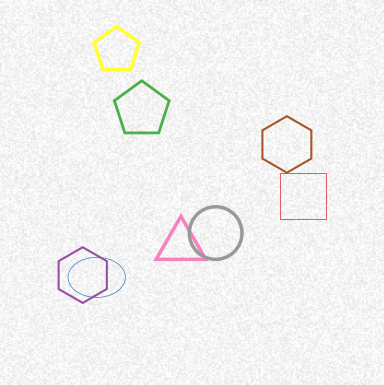[{"shape": "square", "thickness": 0.5, "radius": 0.3, "center": [0.786, 0.49]}, {"shape": "oval", "thickness": 0.5, "radius": 0.37, "center": [0.251, 0.28]}, {"shape": "pentagon", "thickness": 2, "radius": 0.37, "center": [0.368, 0.715]}, {"shape": "hexagon", "thickness": 1.5, "radius": 0.36, "center": [0.215, 0.286]}, {"shape": "pentagon", "thickness": 2.5, "radius": 0.31, "center": [0.303, 0.87]}, {"shape": "hexagon", "thickness": 1.5, "radius": 0.37, "center": [0.745, 0.625]}, {"shape": "triangle", "thickness": 2.5, "radius": 0.37, "center": [0.47, 0.364]}, {"shape": "circle", "thickness": 2.5, "radius": 0.34, "center": [0.56, 0.395]}]